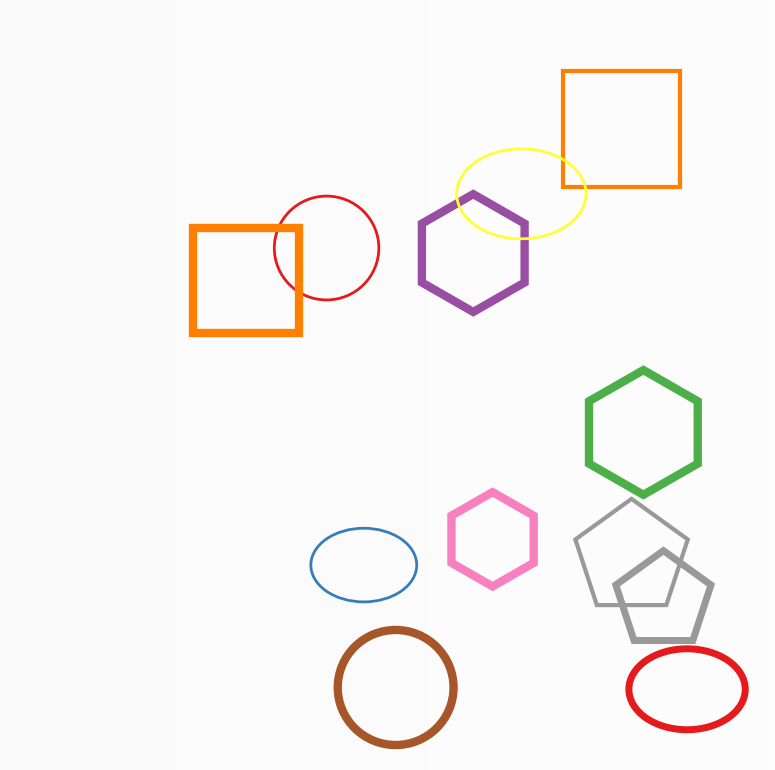[{"shape": "oval", "thickness": 2.5, "radius": 0.38, "center": [0.887, 0.105]}, {"shape": "circle", "thickness": 1, "radius": 0.34, "center": [0.421, 0.678]}, {"shape": "oval", "thickness": 1, "radius": 0.34, "center": [0.469, 0.266]}, {"shape": "hexagon", "thickness": 3, "radius": 0.41, "center": [0.83, 0.438]}, {"shape": "hexagon", "thickness": 3, "radius": 0.38, "center": [0.611, 0.671]}, {"shape": "square", "thickness": 3, "radius": 0.34, "center": [0.318, 0.636]}, {"shape": "square", "thickness": 1.5, "radius": 0.38, "center": [0.802, 0.832]}, {"shape": "oval", "thickness": 1, "radius": 0.42, "center": [0.673, 0.748]}, {"shape": "circle", "thickness": 3, "radius": 0.37, "center": [0.511, 0.107]}, {"shape": "hexagon", "thickness": 3, "radius": 0.31, "center": [0.636, 0.3]}, {"shape": "pentagon", "thickness": 1.5, "radius": 0.38, "center": [0.815, 0.276]}, {"shape": "pentagon", "thickness": 2.5, "radius": 0.32, "center": [0.856, 0.22]}]